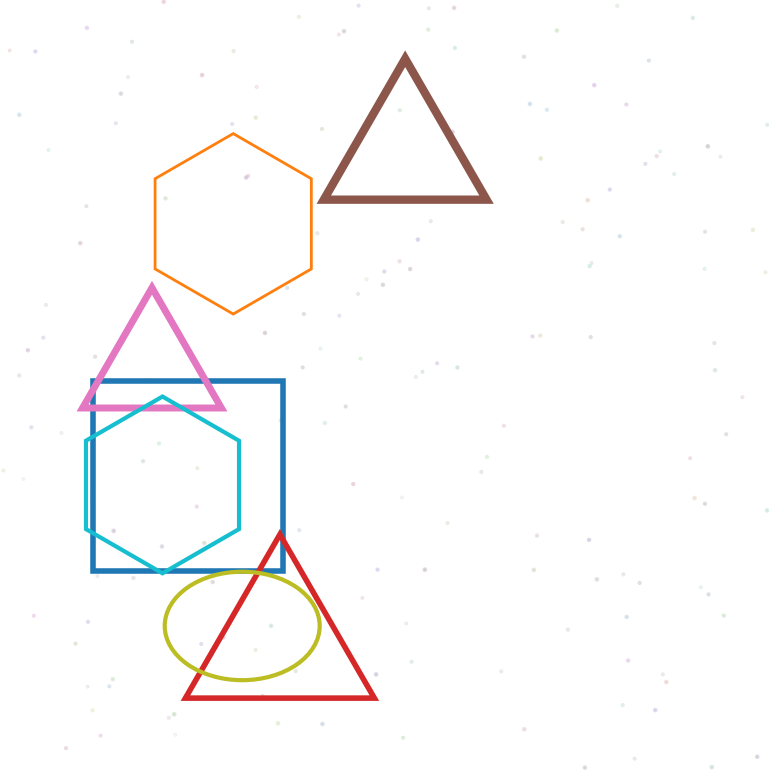[{"shape": "square", "thickness": 2, "radius": 0.62, "center": [0.244, 0.382]}, {"shape": "hexagon", "thickness": 1, "radius": 0.59, "center": [0.303, 0.709]}, {"shape": "triangle", "thickness": 2, "radius": 0.71, "center": [0.363, 0.164]}, {"shape": "triangle", "thickness": 3, "radius": 0.61, "center": [0.526, 0.802]}, {"shape": "triangle", "thickness": 2.5, "radius": 0.52, "center": [0.197, 0.522]}, {"shape": "oval", "thickness": 1.5, "radius": 0.5, "center": [0.315, 0.187]}, {"shape": "hexagon", "thickness": 1.5, "radius": 0.57, "center": [0.211, 0.37]}]